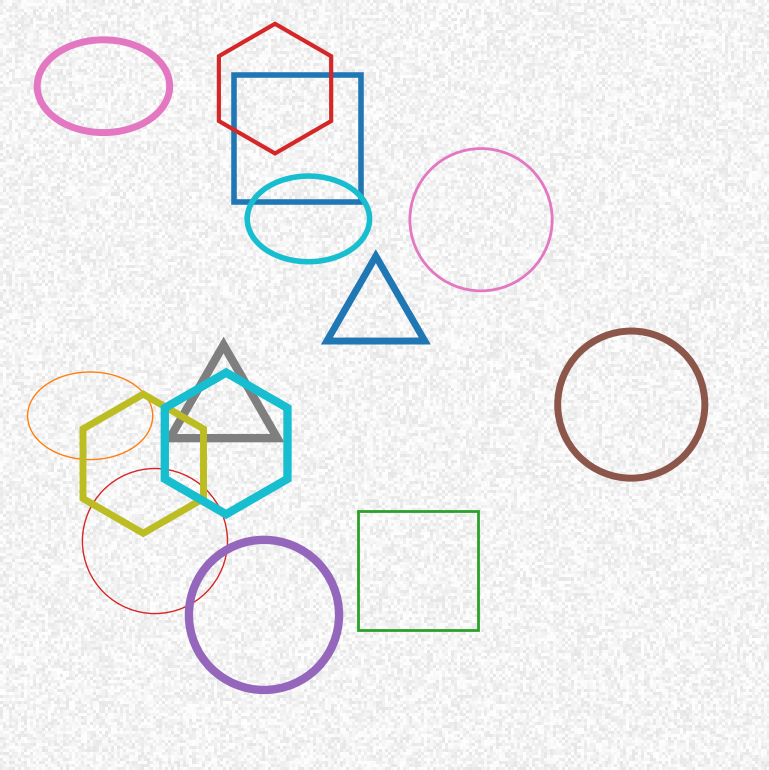[{"shape": "triangle", "thickness": 2.5, "radius": 0.37, "center": [0.488, 0.594]}, {"shape": "square", "thickness": 2, "radius": 0.41, "center": [0.387, 0.821]}, {"shape": "oval", "thickness": 0.5, "radius": 0.41, "center": [0.117, 0.46]}, {"shape": "square", "thickness": 1, "radius": 0.39, "center": [0.543, 0.259]}, {"shape": "circle", "thickness": 0.5, "radius": 0.47, "center": [0.201, 0.297]}, {"shape": "hexagon", "thickness": 1.5, "radius": 0.42, "center": [0.357, 0.885]}, {"shape": "circle", "thickness": 3, "radius": 0.49, "center": [0.343, 0.201]}, {"shape": "circle", "thickness": 2.5, "radius": 0.48, "center": [0.82, 0.475]}, {"shape": "oval", "thickness": 2.5, "radius": 0.43, "center": [0.134, 0.888]}, {"shape": "circle", "thickness": 1, "radius": 0.46, "center": [0.625, 0.715]}, {"shape": "triangle", "thickness": 3, "radius": 0.4, "center": [0.29, 0.471]}, {"shape": "hexagon", "thickness": 2.5, "radius": 0.45, "center": [0.186, 0.398]}, {"shape": "oval", "thickness": 2, "radius": 0.4, "center": [0.401, 0.716]}, {"shape": "hexagon", "thickness": 3, "radius": 0.46, "center": [0.294, 0.424]}]